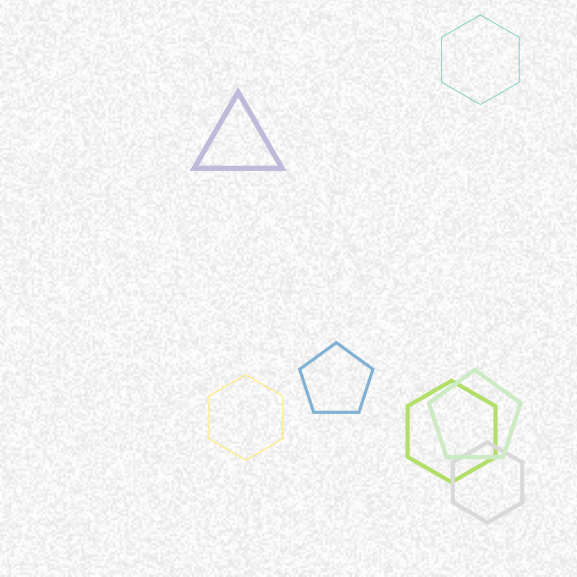[{"shape": "hexagon", "thickness": 0.5, "radius": 0.39, "center": [0.832, 0.896]}, {"shape": "triangle", "thickness": 2.5, "radius": 0.44, "center": [0.412, 0.752]}, {"shape": "pentagon", "thickness": 1.5, "radius": 0.33, "center": [0.582, 0.339]}, {"shape": "hexagon", "thickness": 2, "radius": 0.44, "center": [0.782, 0.252]}, {"shape": "hexagon", "thickness": 2, "radius": 0.35, "center": [0.844, 0.164]}, {"shape": "pentagon", "thickness": 2, "radius": 0.42, "center": [0.822, 0.275]}, {"shape": "hexagon", "thickness": 0.5, "radius": 0.37, "center": [0.426, 0.276]}]